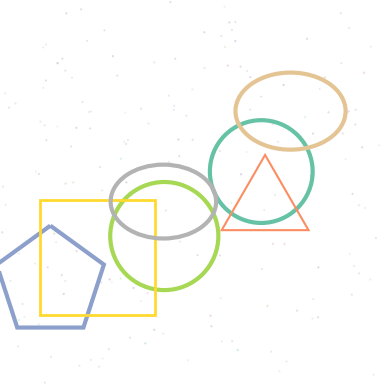[{"shape": "circle", "thickness": 3, "radius": 0.67, "center": [0.679, 0.554]}, {"shape": "triangle", "thickness": 1.5, "radius": 0.65, "center": [0.689, 0.467]}, {"shape": "pentagon", "thickness": 3, "radius": 0.73, "center": [0.131, 0.268]}, {"shape": "circle", "thickness": 3, "radius": 0.7, "center": [0.427, 0.387]}, {"shape": "square", "thickness": 2, "radius": 0.74, "center": [0.253, 0.331]}, {"shape": "oval", "thickness": 3, "radius": 0.72, "center": [0.755, 0.711]}, {"shape": "oval", "thickness": 3, "radius": 0.69, "center": [0.424, 0.476]}]